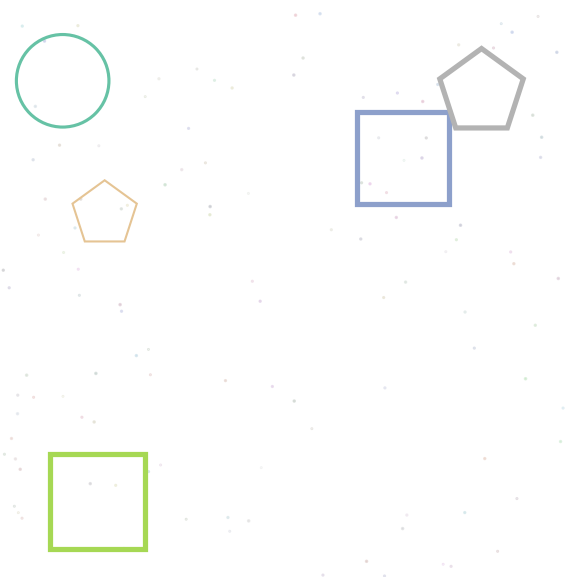[{"shape": "circle", "thickness": 1.5, "radius": 0.4, "center": [0.109, 0.859]}, {"shape": "square", "thickness": 2.5, "radius": 0.4, "center": [0.698, 0.725]}, {"shape": "square", "thickness": 2.5, "radius": 0.41, "center": [0.169, 0.13]}, {"shape": "pentagon", "thickness": 1, "radius": 0.29, "center": [0.181, 0.628]}, {"shape": "pentagon", "thickness": 2.5, "radius": 0.38, "center": [0.834, 0.839]}]